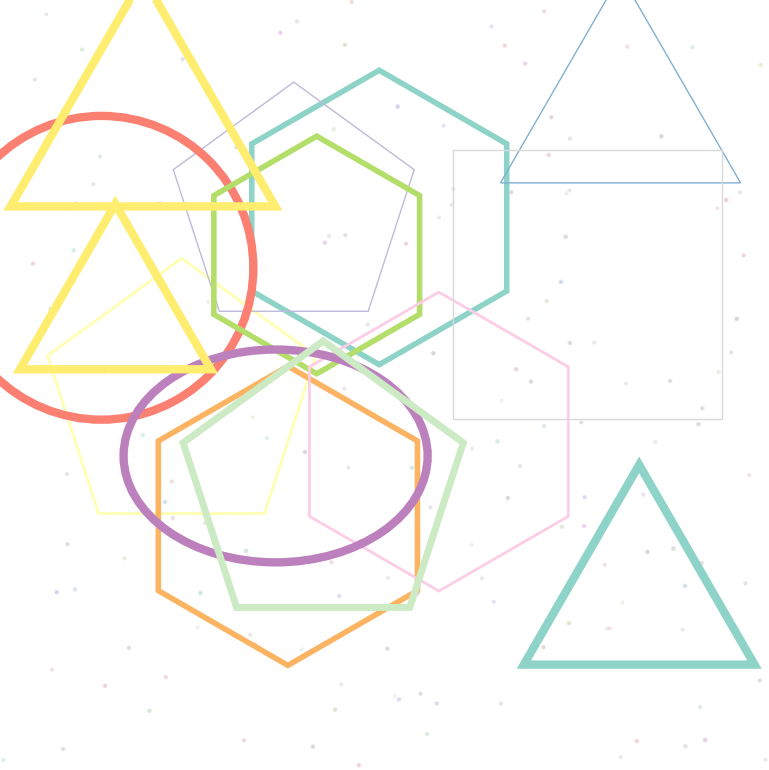[{"shape": "hexagon", "thickness": 2, "radius": 0.96, "center": [0.492, 0.718]}, {"shape": "triangle", "thickness": 3, "radius": 0.86, "center": [0.83, 0.223]}, {"shape": "pentagon", "thickness": 1, "radius": 0.92, "center": [0.236, 0.481]}, {"shape": "pentagon", "thickness": 0.5, "radius": 0.82, "center": [0.381, 0.729]}, {"shape": "circle", "thickness": 3, "radius": 0.99, "center": [0.132, 0.652]}, {"shape": "triangle", "thickness": 0.5, "radius": 0.9, "center": [0.806, 0.852]}, {"shape": "hexagon", "thickness": 2, "radius": 0.97, "center": [0.374, 0.33]}, {"shape": "hexagon", "thickness": 2, "radius": 0.77, "center": [0.411, 0.669]}, {"shape": "hexagon", "thickness": 1, "radius": 0.97, "center": [0.57, 0.427]}, {"shape": "square", "thickness": 0.5, "radius": 0.87, "center": [0.763, 0.631]}, {"shape": "oval", "thickness": 3, "radius": 0.99, "center": [0.358, 0.408]}, {"shape": "pentagon", "thickness": 2.5, "radius": 0.96, "center": [0.42, 0.366]}, {"shape": "triangle", "thickness": 3, "radius": 0.99, "center": [0.186, 0.831]}, {"shape": "triangle", "thickness": 3, "radius": 0.72, "center": [0.15, 0.592]}]